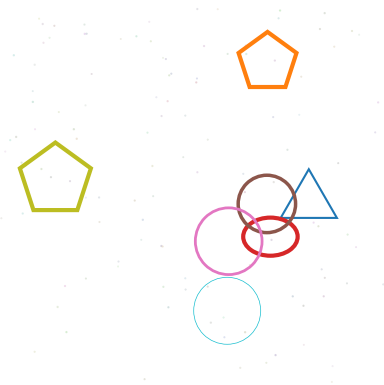[{"shape": "triangle", "thickness": 1.5, "radius": 0.42, "center": [0.802, 0.476]}, {"shape": "pentagon", "thickness": 3, "radius": 0.4, "center": [0.695, 0.838]}, {"shape": "oval", "thickness": 3, "radius": 0.35, "center": [0.702, 0.385]}, {"shape": "circle", "thickness": 2.5, "radius": 0.37, "center": [0.693, 0.47]}, {"shape": "circle", "thickness": 2, "radius": 0.43, "center": [0.594, 0.373]}, {"shape": "pentagon", "thickness": 3, "radius": 0.48, "center": [0.144, 0.533]}, {"shape": "circle", "thickness": 0.5, "radius": 0.44, "center": [0.59, 0.193]}]